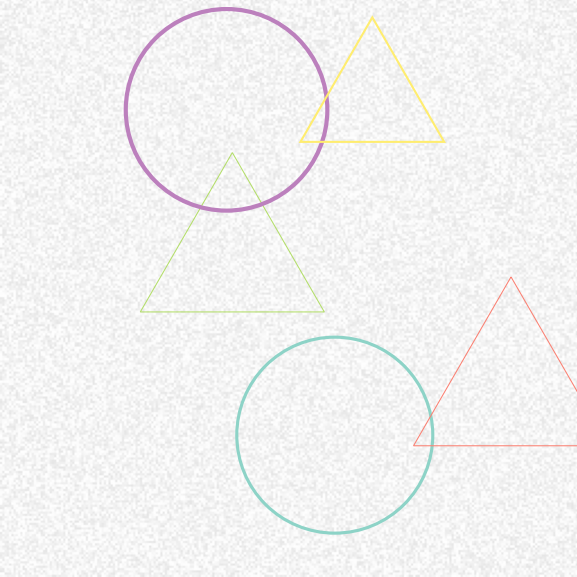[{"shape": "circle", "thickness": 1.5, "radius": 0.85, "center": [0.58, 0.246]}, {"shape": "triangle", "thickness": 0.5, "radius": 0.97, "center": [0.885, 0.325]}, {"shape": "triangle", "thickness": 0.5, "radius": 0.92, "center": [0.402, 0.551]}, {"shape": "circle", "thickness": 2, "radius": 0.87, "center": [0.392, 0.809]}, {"shape": "triangle", "thickness": 1, "radius": 0.72, "center": [0.645, 0.825]}]